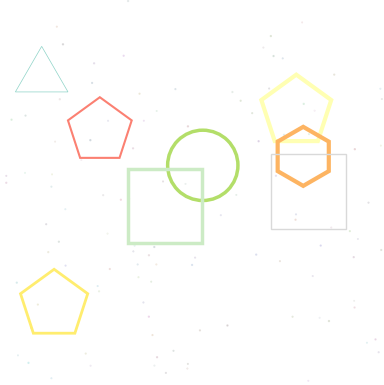[{"shape": "triangle", "thickness": 0.5, "radius": 0.39, "center": [0.108, 0.801]}, {"shape": "pentagon", "thickness": 3, "radius": 0.48, "center": [0.77, 0.711]}, {"shape": "pentagon", "thickness": 1.5, "radius": 0.44, "center": [0.259, 0.66]}, {"shape": "hexagon", "thickness": 3, "radius": 0.38, "center": [0.788, 0.594]}, {"shape": "circle", "thickness": 2.5, "radius": 0.46, "center": [0.527, 0.571]}, {"shape": "square", "thickness": 1, "radius": 0.49, "center": [0.802, 0.502]}, {"shape": "square", "thickness": 2.5, "radius": 0.48, "center": [0.429, 0.464]}, {"shape": "pentagon", "thickness": 2, "radius": 0.46, "center": [0.141, 0.209]}]